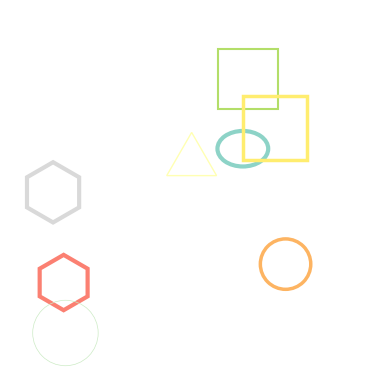[{"shape": "oval", "thickness": 3, "radius": 0.33, "center": [0.631, 0.614]}, {"shape": "triangle", "thickness": 1, "radius": 0.37, "center": [0.498, 0.581]}, {"shape": "hexagon", "thickness": 3, "radius": 0.36, "center": [0.165, 0.266]}, {"shape": "circle", "thickness": 2.5, "radius": 0.33, "center": [0.742, 0.314]}, {"shape": "square", "thickness": 1.5, "radius": 0.39, "center": [0.644, 0.795]}, {"shape": "hexagon", "thickness": 3, "radius": 0.39, "center": [0.138, 0.5]}, {"shape": "circle", "thickness": 0.5, "radius": 0.43, "center": [0.17, 0.135]}, {"shape": "square", "thickness": 2.5, "radius": 0.42, "center": [0.713, 0.669]}]